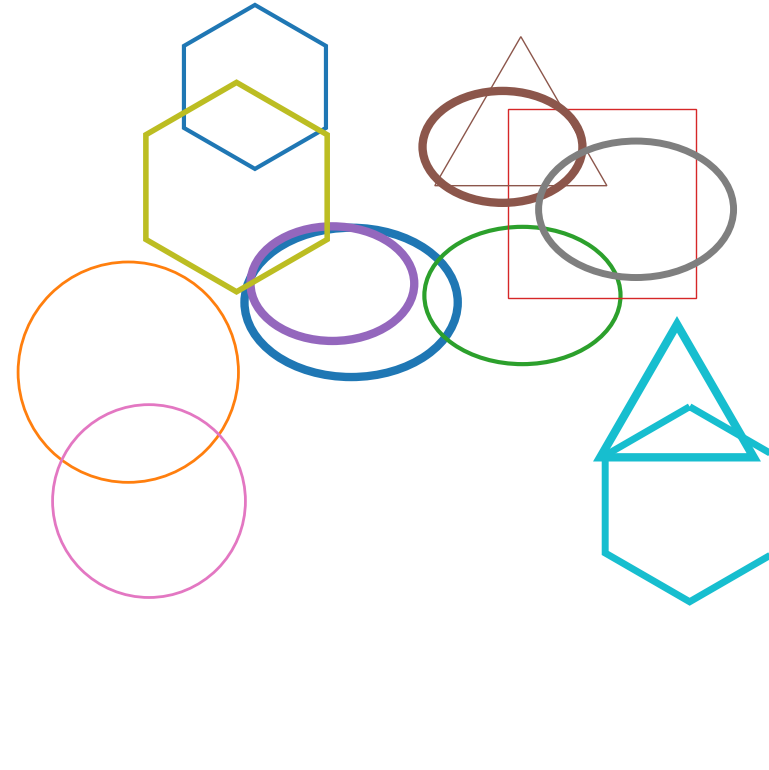[{"shape": "oval", "thickness": 3, "radius": 0.69, "center": [0.456, 0.607]}, {"shape": "hexagon", "thickness": 1.5, "radius": 0.53, "center": [0.331, 0.887]}, {"shape": "circle", "thickness": 1, "radius": 0.72, "center": [0.167, 0.517]}, {"shape": "oval", "thickness": 1.5, "radius": 0.64, "center": [0.679, 0.616]}, {"shape": "square", "thickness": 0.5, "radius": 0.61, "center": [0.782, 0.736]}, {"shape": "oval", "thickness": 3, "radius": 0.53, "center": [0.432, 0.632]}, {"shape": "oval", "thickness": 3, "radius": 0.52, "center": [0.653, 0.809]}, {"shape": "triangle", "thickness": 0.5, "radius": 0.65, "center": [0.676, 0.823]}, {"shape": "circle", "thickness": 1, "radius": 0.63, "center": [0.194, 0.349]}, {"shape": "oval", "thickness": 2.5, "radius": 0.63, "center": [0.826, 0.728]}, {"shape": "hexagon", "thickness": 2, "radius": 0.68, "center": [0.307, 0.757]}, {"shape": "hexagon", "thickness": 2.5, "radius": 0.63, "center": [0.896, 0.345]}, {"shape": "triangle", "thickness": 3, "radius": 0.58, "center": [0.879, 0.464]}]